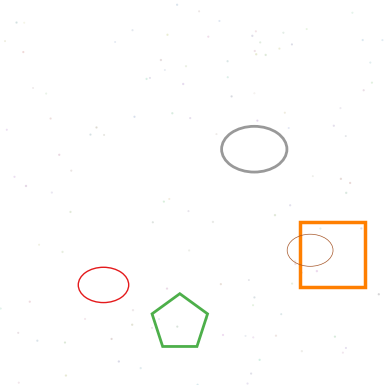[{"shape": "oval", "thickness": 1, "radius": 0.33, "center": [0.269, 0.26]}, {"shape": "pentagon", "thickness": 2, "radius": 0.38, "center": [0.467, 0.161]}, {"shape": "square", "thickness": 2.5, "radius": 0.42, "center": [0.865, 0.339]}, {"shape": "oval", "thickness": 0.5, "radius": 0.3, "center": [0.805, 0.35]}, {"shape": "oval", "thickness": 2, "radius": 0.42, "center": [0.66, 0.612]}]